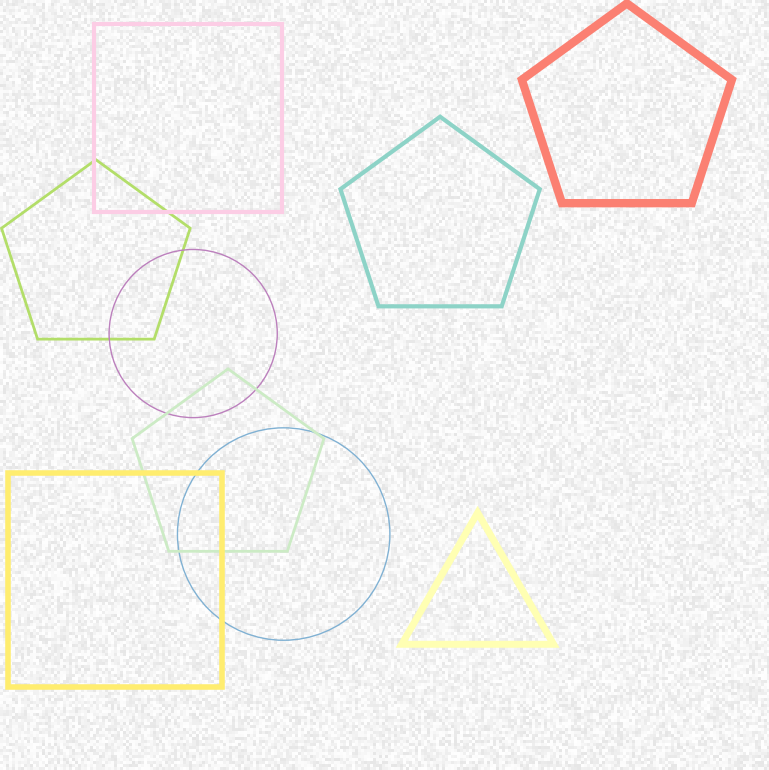[{"shape": "pentagon", "thickness": 1.5, "radius": 0.68, "center": [0.572, 0.712]}, {"shape": "triangle", "thickness": 2.5, "radius": 0.57, "center": [0.62, 0.22]}, {"shape": "pentagon", "thickness": 3, "radius": 0.72, "center": [0.814, 0.852]}, {"shape": "circle", "thickness": 0.5, "radius": 0.69, "center": [0.368, 0.306]}, {"shape": "pentagon", "thickness": 1, "radius": 0.64, "center": [0.125, 0.664]}, {"shape": "square", "thickness": 1.5, "radius": 0.61, "center": [0.245, 0.847]}, {"shape": "circle", "thickness": 0.5, "radius": 0.55, "center": [0.251, 0.567]}, {"shape": "pentagon", "thickness": 1, "radius": 0.65, "center": [0.296, 0.39]}, {"shape": "square", "thickness": 2, "radius": 0.69, "center": [0.149, 0.247]}]